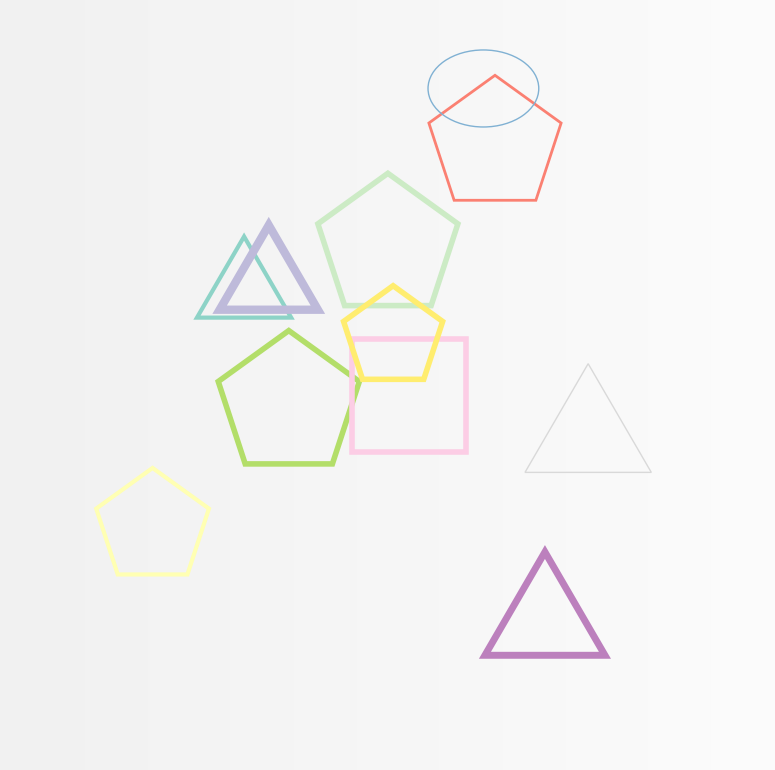[{"shape": "triangle", "thickness": 1.5, "radius": 0.35, "center": [0.315, 0.623]}, {"shape": "pentagon", "thickness": 1.5, "radius": 0.38, "center": [0.197, 0.316]}, {"shape": "triangle", "thickness": 3, "radius": 0.37, "center": [0.347, 0.634]}, {"shape": "pentagon", "thickness": 1, "radius": 0.45, "center": [0.639, 0.812]}, {"shape": "oval", "thickness": 0.5, "radius": 0.36, "center": [0.624, 0.885]}, {"shape": "pentagon", "thickness": 2, "radius": 0.48, "center": [0.373, 0.475]}, {"shape": "square", "thickness": 2, "radius": 0.37, "center": [0.528, 0.486]}, {"shape": "triangle", "thickness": 0.5, "radius": 0.47, "center": [0.759, 0.434]}, {"shape": "triangle", "thickness": 2.5, "radius": 0.45, "center": [0.703, 0.194]}, {"shape": "pentagon", "thickness": 2, "radius": 0.47, "center": [0.5, 0.68]}, {"shape": "pentagon", "thickness": 2, "radius": 0.34, "center": [0.507, 0.562]}]